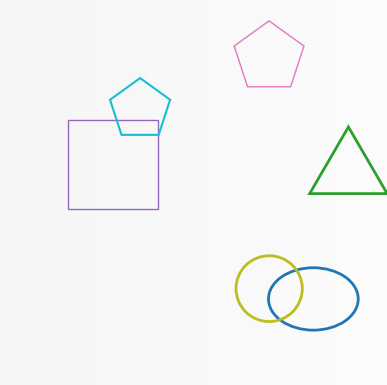[{"shape": "oval", "thickness": 2, "radius": 0.58, "center": [0.809, 0.224]}, {"shape": "triangle", "thickness": 2, "radius": 0.58, "center": [0.899, 0.555]}, {"shape": "square", "thickness": 1, "radius": 0.58, "center": [0.291, 0.573]}, {"shape": "pentagon", "thickness": 1, "radius": 0.47, "center": [0.694, 0.851]}, {"shape": "circle", "thickness": 2, "radius": 0.43, "center": [0.695, 0.25]}, {"shape": "pentagon", "thickness": 1.5, "radius": 0.41, "center": [0.362, 0.716]}]